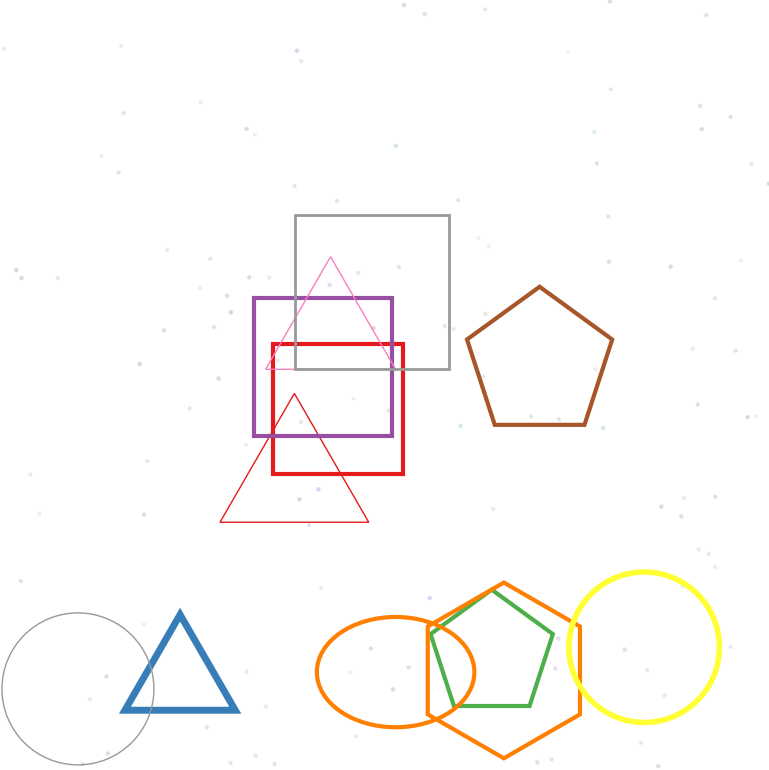[{"shape": "square", "thickness": 1.5, "radius": 0.42, "center": [0.439, 0.469]}, {"shape": "triangle", "thickness": 0.5, "radius": 0.56, "center": [0.382, 0.378]}, {"shape": "triangle", "thickness": 2.5, "radius": 0.41, "center": [0.234, 0.119]}, {"shape": "pentagon", "thickness": 1.5, "radius": 0.42, "center": [0.639, 0.151]}, {"shape": "square", "thickness": 1.5, "radius": 0.45, "center": [0.419, 0.523]}, {"shape": "oval", "thickness": 1.5, "radius": 0.51, "center": [0.514, 0.127]}, {"shape": "hexagon", "thickness": 1.5, "radius": 0.57, "center": [0.654, 0.129]}, {"shape": "circle", "thickness": 2, "radius": 0.49, "center": [0.837, 0.159]}, {"shape": "pentagon", "thickness": 1.5, "radius": 0.5, "center": [0.701, 0.528]}, {"shape": "triangle", "thickness": 0.5, "radius": 0.49, "center": [0.429, 0.569]}, {"shape": "square", "thickness": 1, "radius": 0.5, "center": [0.483, 0.621]}, {"shape": "circle", "thickness": 0.5, "radius": 0.49, "center": [0.101, 0.105]}]